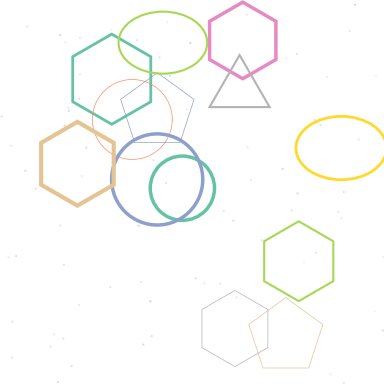[{"shape": "hexagon", "thickness": 2, "radius": 0.59, "center": [0.29, 0.794]}, {"shape": "circle", "thickness": 2.5, "radius": 0.42, "center": [0.474, 0.511]}, {"shape": "circle", "thickness": 0.5, "radius": 0.52, "center": [0.344, 0.69]}, {"shape": "circle", "thickness": 2.5, "radius": 0.59, "center": [0.408, 0.534]}, {"shape": "pentagon", "thickness": 0.5, "radius": 0.5, "center": [0.409, 0.711]}, {"shape": "hexagon", "thickness": 2.5, "radius": 0.5, "center": [0.631, 0.895]}, {"shape": "hexagon", "thickness": 1.5, "radius": 0.52, "center": [0.776, 0.322]}, {"shape": "oval", "thickness": 1.5, "radius": 0.58, "center": [0.423, 0.889]}, {"shape": "oval", "thickness": 2, "radius": 0.59, "center": [0.886, 0.615]}, {"shape": "hexagon", "thickness": 3, "radius": 0.54, "center": [0.201, 0.575]}, {"shape": "pentagon", "thickness": 0.5, "radius": 0.51, "center": [0.742, 0.126]}, {"shape": "triangle", "thickness": 1.5, "radius": 0.45, "center": [0.622, 0.767]}, {"shape": "hexagon", "thickness": 0.5, "radius": 0.49, "center": [0.61, 0.147]}]